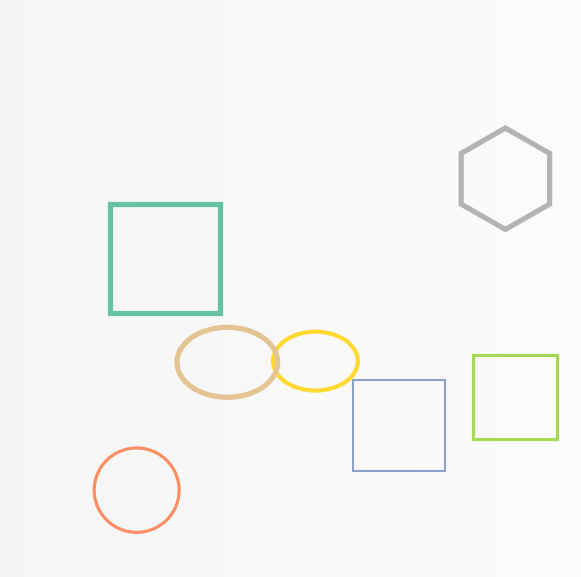[{"shape": "square", "thickness": 2.5, "radius": 0.47, "center": [0.283, 0.551]}, {"shape": "circle", "thickness": 1.5, "radius": 0.37, "center": [0.235, 0.15]}, {"shape": "square", "thickness": 1, "radius": 0.39, "center": [0.687, 0.262]}, {"shape": "square", "thickness": 1.5, "radius": 0.36, "center": [0.885, 0.312]}, {"shape": "oval", "thickness": 2, "radius": 0.36, "center": [0.543, 0.374]}, {"shape": "oval", "thickness": 2.5, "radius": 0.43, "center": [0.391, 0.372]}, {"shape": "hexagon", "thickness": 2.5, "radius": 0.44, "center": [0.869, 0.69]}]